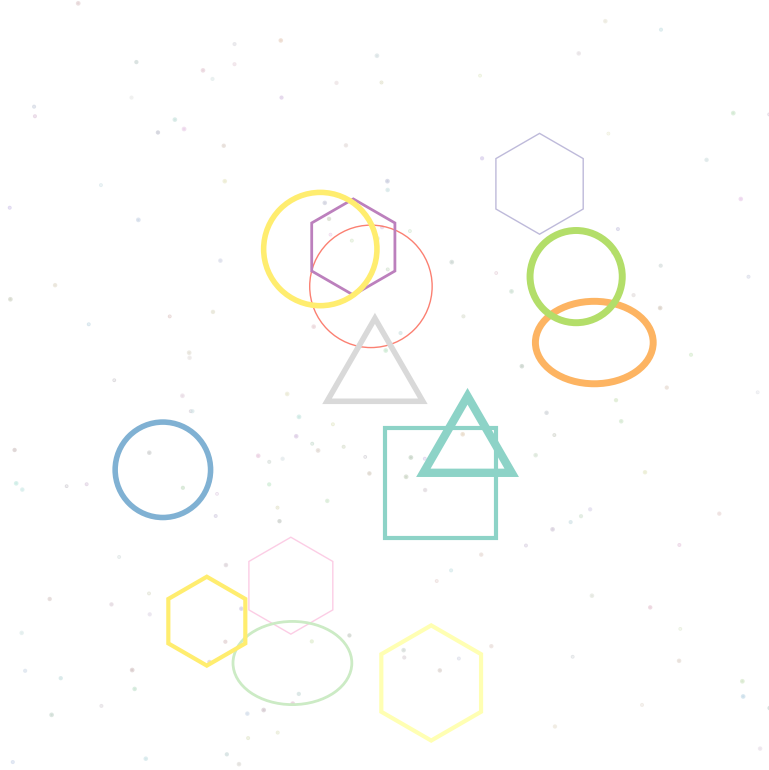[{"shape": "square", "thickness": 1.5, "radius": 0.36, "center": [0.572, 0.373]}, {"shape": "triangle", "thickness": 3, "radius": 0.33, "center": [0.607, 0.419]}, {"shape": "hexagon", "thickness": 1.5, "radius": 0.37, "center": [0.56, 0.113]}, {"shape": "hexagon", "thickness": 0.5, "radius": 0.33, "center": [0.701, 0.761]}, {"shape": "circle", "thickness": 0.5, "radius": 0.4, "center": [0.482, 0.628]}, {"shape": "circle", "thickness": 2, "radius": 0.31, "center": [0.212, 0.39]}, {"shape": "oval", "thickness": 2.5, "radius": 0.38, "center": [0.772, 0.555]}, {"shape": "circle", "thickness": 2.5, "radius": 0.3, "center": [0.748, 0.641]}, {"shape": "hexagon", "thickness": 0.5, "radius": 0.31, "center": [0.378, 0.239]}, {"shape": "triangle", "thickness": 2, "radius": 0.36, "center": [0.487, 0.515]}, {"shape": "hexagon", "thickness": 1, "radius": 0.31, "center": [0.459, 0.679]}, {"shape": "oval", "thickness": 1, "radius": 0.39, "center": [0.38, 0.139]}, {"shape": "circle", "thickness": 2, "radius": 0.37, "center": [0.416, 0.677]}, {"shape": "hexagon", "thickness": 1.5, "radius": 0.29, "center": [0.269, 0.193]}]